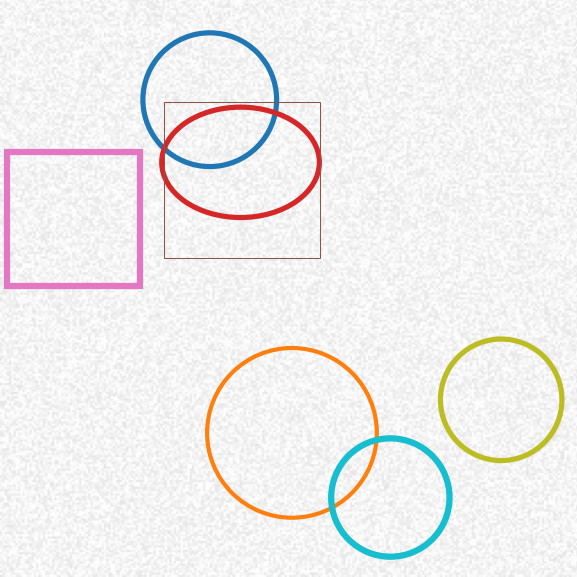[{"shape": "circle", "thickness": 2.5, "radius": 0.58, "center": [0.363, 0.827]}, {"shape": "circle", "thickness": 2, "radius": 0.73, "center": [0.506, 0.25]}, {"shape": "oval", "thickness": 2.5, "radius": 0.68, "center": [0.417, 0.718]}, {"shape": "square", "thickness": 0.5, "radius": 0.68, "center": [0.419, 0.688]}, {"shape": "square", "thickness": 3, "radius": 0.58, "center": [0.127, 0.62]}, {"shape": "circle", "thickness": 2.5, "radius": 0.53, "center": [0.868, 0.307]}, {"shape": "circle", "thickness": 3, "radius": 0.51, "center": [0.676, 0.138]}]